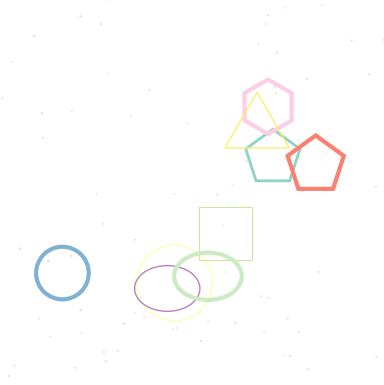[{"shape": "pentagon", "thickness": 2, "radius": 0.37, "center": [0.709, 0.59]}, {"shape": "circle", "thickness": 1, "radius": 0.49, "center": [0.453, 0.265]}, {"shape": "pentagon", "thickness": 3, "radius": 0.38, "center": [0.82, 0.571]}, {"shape": "circle", "thickness": 3, "radius": 0.34, "center": [0.162, 0.291]}, {"shape": "square", "thickness": 0.5, "radius": 0.34, "center": [0.586, 0.394]}, {"shape": "hexagon", "thickness": 3, "radius": 0.35, "center": [0.696, 0.723]}, {"shape": "oval", "thickness": 1, "radius": 0.42, "center": [0.434, 0.251]}, {"shape": "oval", "thickness": 3, "radius": 0.44, "center": [0.54, 0.282]}, {"shape": "triangle", "thickness": 1, "radius": 0.48, "center": [0.668, 0.664]}]